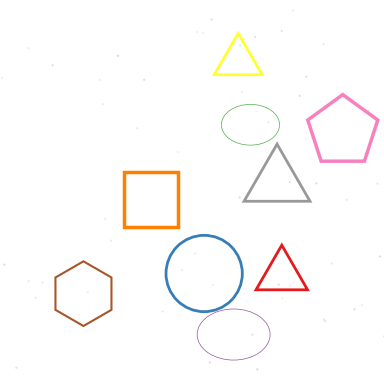[{"shape": "triangle", "thickness": 2, "radius": 0.39, "center": [0.732, 0.286]}, {"shape": "circle", "thickness": 2, "radius": 0.5, "center": [0.53, 0.29]}, {"shape": "oval", "thickness": 0.5, "radius": 0.38, "center": [0.651, 0.676]}, {"shape": "oval", "thickness": 0.5, "radius": 0.47, "center": [0.607, 0.131]}, {"shape": "square", "thickness": 2.5, "radius": 0.36, "center": [0.392, 0.483]}, {"shape": "triangle", "thickness": 2, "radius": 0.36, "center": [0.619, 0.842]}, {"shape": "hexagon", "thickness": 1.5, "radius": 0.42, "center": [0.217, 0.237]}, {"shape": "pentagon", "thickness": 2.5, "radius": 0.48, "center": [0.89, 0.659]}, {"shape": "triangle", "thickness": 2, "radius": 0.49, "center": [0.72, 0.527]}]